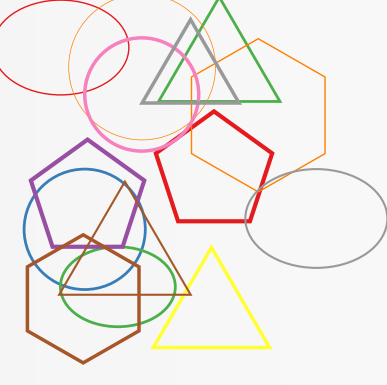[{"shape": "oval", "thickness": 1, "radius": 0.88, "center": [0.157, 0.877]}, {"shape": "pentagon", "thickness": 3, "radius": 0.79, "center": [0.552, 0.553]}, {"shape": "circle", "thickness": 2, "radius": 0.78, "center": [0.219, 0.404]}, {"shape": "oval", "thickness": 2, "radius": 0.74, "center": [0.304, 0.255]}, {"shape": "triangle", "thickness": 2, "radius": 0.9, "center": [0.566, 0.827]}, {"shape": "pentagon", "thickness": 3, "radius": 0.77, "center": [0.226, 0.484]}, {"shape": "hexagon", "thickness": 1, "radius": 0.99, "center": [0.667, 0.7]}, {"shape": "circle", "thickness": 0.5, "radius": 0.95, "center": [0.367, 0.826]}, {"shape": "triangle", "thickness": 2.5, "radius": 0.87, "center": [0.546, 0.184]}, {"shape": "triangle", "thickness": 1.5, "radius": 0.98, "center": [0.322, 0.332]}, {"shape": "hexagon", "thickness": 2.5, "radius": 0.83, "center": [0.215, 0.224]}, {"shape": "circle", "thickness": 2.5, "radius": 0.74, "center": [0.366, 0.755]}, {"shape": "oval", "thickness": 1.5, "radius": 0.92, "center": [0.816, 0.432]}, {"shape": "triangle", "thickness": 2.5, "radius": 0.72, "center": [0.492, 0.805]}]